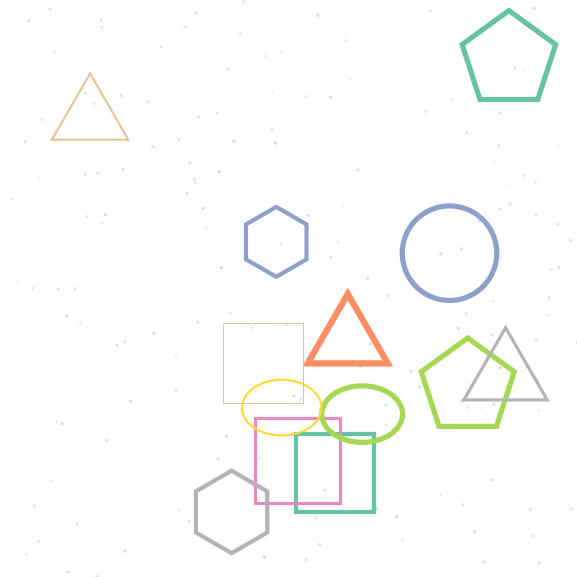[{"shape": "square", "thickness": 2, "radius": 0.34, "center": [0.58, 0.181]}, {"shape": "pentagon", "thickness": 2.5, "radius": 0.43, "center": [0.881, 0.896]}, {"shape": "triangle", "thickness": 3, "radius": 0.4, "center": [0.602, 0.41]}, {"shape": "hexagon", "thickness": 2, "radius": 0.3, "center": [0.478, 0.58]}, {"shape": "circle", "thickness": 2.5, "radius": 0.41, "center": [0.778, 0.561]}, {"shape": "square", "thickness": 1.5, "radius": 0.37, "center": [0.515, 0.202]}, {"shape": "pentagon", "thickness": 2.5, "radius": 0.42, "center": [0.81, 0.329]}, {"shape": "oval", "thickness": 2.5, "radius": 0.35, "center": [0.627, 0.282]}, {"shape": "oval", "thickness": 1, "radius": 0.34, "center": [0.488, 0.293]}, {"shape": "square", "thickness": 0.5, "radius": 0.34, "center": [0.456, 0.371]}, {"shape": "triangle", "thickness": 1, "radius": 0.38, "center": [0.156, 0.795]}, {"shape": "triangle", "thickness": 1.5, "radius": 0.42, "center": [0.875, 0.348]}, {"shape": "hexagon", "thickness": 2, "radius": 0.36, "center": [0.401, 0.113]}]